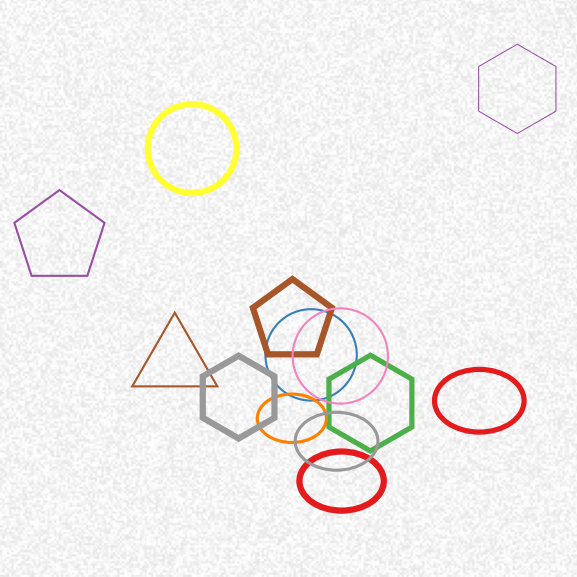[{"shape": "oval", "thickness": 2.5, "radius": 0.39, "center": [0.83, 0.305]}, {"shape": "oval", "thickness": 3, "radius": 0.37, "center": [0.592, 0.166]}, {"shape": "circle", "thickness": 1, "radius": 0.4, "center": [0.539, 0.385]}, {"shape": "hexagon", "thickness": 2.5, "radius": 0.41, "center": [0.641, 0.301]}, {"shape": "pentagon", "thickness": 1, "radius": 0.41, "center": [0.103, 0.588]}, {"shape": "hexagon", "thickness": 0.5, "radius": 0.39, "center": [0.896, 0.845]}, {"shape": "oval", "thickness": 1.5, "radius": 0.3, "center": [0.505, 0.275]}, {"shape": "circle", "thickness": 3, "radius": 0.38, "center": [0.333, 0.742]}, {"shape": "pentagon", "thickness": 3, "radius": 0.36, "center": [0.506, 0.444]}, {"shape": "triangle", "thickness": 1, "radius": 0.43, "center": [0.303, 0.373]}, {"shape": "circle", "thickness": 1, "radius": 0.41, "center": [0.589, 0.383]}, {"shape": "hexagon", "thickness": 3, "radius": 0.36, "center": [0.413, 0.312]}, {"shape": "oval", "thickness": 1.5, "radius": 0.36, "center": [0.583, 0.235]}]